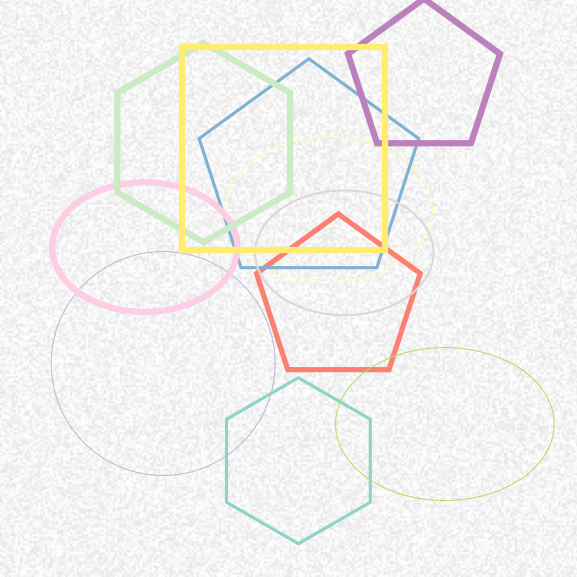[{"shape": "hexagon", "thickness": 1.5, "radius": 0.72, "center": [0.517, 0.201]}, {"shape": "oval", "thickness": 0.5, "radius": 0.89, "center": [0.57, 0.637]}, {"shape": "circle", "thickness": 0.5, "radius": 0.97, "center": [0.283, 0.37]}, {"shape": "pentagon", "thickness": 2.5, "radius": 0.75, "center": [0.586, 0.48]}, {"shape": "pentagon", "thickness": 1.5, "radius": 1.0, "center": [0.535, 0.697]}, {"shape": "oval", "thickness": 0.5, "radius": 0.95, "center": [0.77, 0.265]}, {"shape": "oval", "thickness": 3, "radius": 0.8, "center": [0.251, 0.571]}, {"shape": "oval", "thickness": 1, "radius": 0.77, "center": [0.596, 0.561]}, {"shape": "pentagon", "thickness": 3, "radius": 0.69, "center": [0.734, 0.863]}, {"shape": "hexagon", "thickness": 3, "radius": 0.86, "center": [0.353, 0.752]}, {"shape": "square", "thickness": 3, "radius": 0.88, "center": [0.491, 0.742]}]